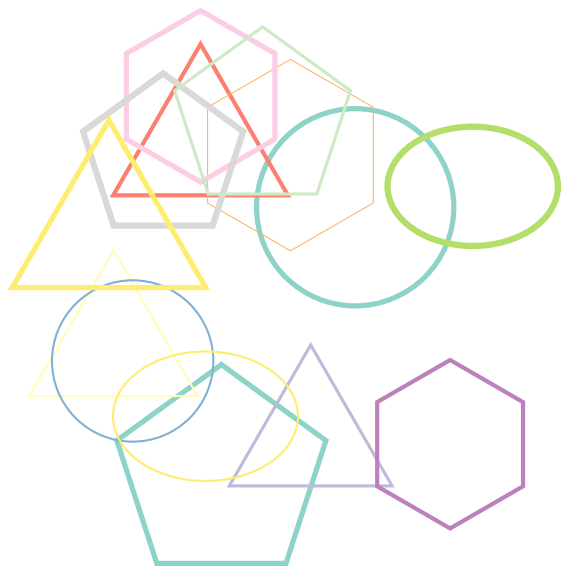[{"shape": "circle", "thickness": 2.5, "radius": 0.85, "center": [0.615, 0.64]}, {"shape": "pentagon", "thickness": 2.5, "radius": 0.95, "center": [0.383, 0.178]}, {"shape": "triangle", "thickness": 1, "radius": 0.84, "center": [0.197, 0.397]}, {"shape": "triangle", "thickness": 1.5, "radius": 0.81, "center": [0.538, 0.239]}, {"shape": "triangle", "thickness": 2, "radius": 0.87, "center": [0.347, 0.748]}, {"shape": "circle", "thickness": 1, "radius": 0.7, "center": [0.23, 0.374]}, {"shape": "hexagon", "thickness": 0.5, "radius": 0.83, "center": [0.503, 0.731]}, {"shape": "oval", "thickness": 3, "radius": 0.74, "center": [0.819, 0.677]}, {"shape": "hexagon", "thickness": 2.5, "radius": 0.74, "center": [0.347, 0.832]}, {"shape": "pentagon", "thickness": 3, "radius": 0.73, "center": [0.282, 0.726]}, {"shape": "hexagon", "thickness": 2, "radius": 0.73, "center": [0.779, 0.23]}, {"shape": "pentagon", "thickness": 1.5, "radius": 0.8, "center": [0.455, 0.793]}, {"shape": "oval", "thickness": 1, "radius": 0.8, "center": [0.356, 0.278]}, {"shape": "triangle", "thickness": 2.5, "radius": 0.97, "center": [0.189, 0.598]}]